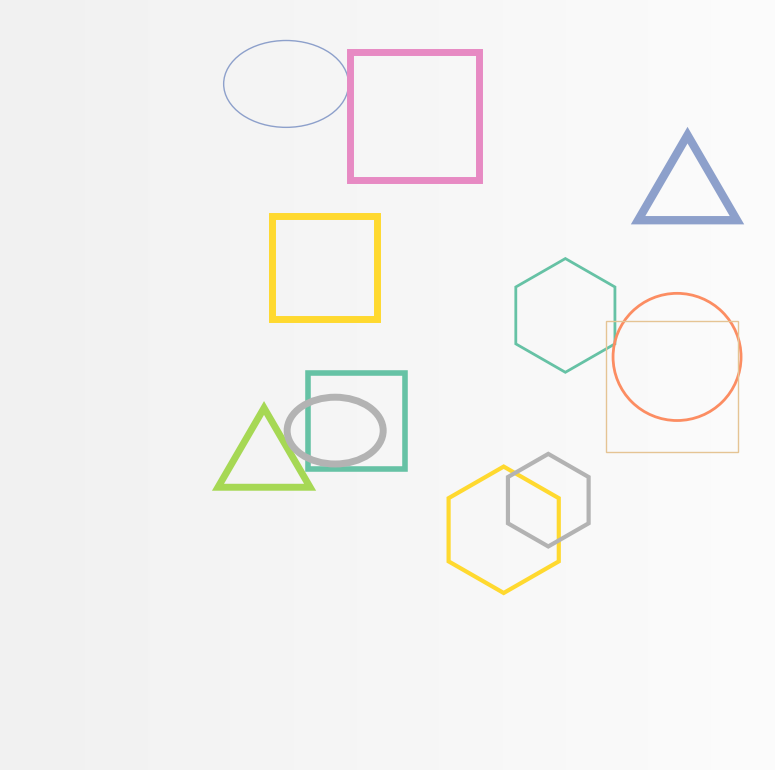[{"shape": "square", "thickness": 2, "radius": 0.31, "center": [0.46, 0.453]}, {"shape": "hexagon", "thickness": 1, "radius": 0.37, "center": [0.73, 0.59]}, {"shape": "circle", "thickness": 1, "radius": 0.41, "center": [0.874, 0.536]}, {"shape": "oval", "thickness": 0.5, "radius": 0.4, "center": [0.369, 0.891]}, {"shape": "triangle", "thickness": 3, "radius": 0.37, "center": [0.887, 0.751]}, {"shape": "square", "thickness": 2.5, "radius": 0.42, "center": [0.535, 0.849]}, {"shape": "triangle", "thickness": 2.5, "radius": 0.34, "center": [0.341, 0.402]}, {"shape": "square", "thickness": 2.5, "radius": 0.34, "center": [0.419, 0.652]}, {"shape": "hexagon", "thickness": 1.5, "radius": 0.41, "center": [0.65, 0.312]}, {"shape": "square", "thickness": 0.5, "radius": 0.43, "center": [0.867, 0.498]}, {"shape": "oval", "thickness": 2.5, "radius": 0.31, "center": [0.432, 0.441]}, {"shape": "hexagon", "thickness": 1.5, "radius": 0.3, "center": [0.707, 0.35]}]